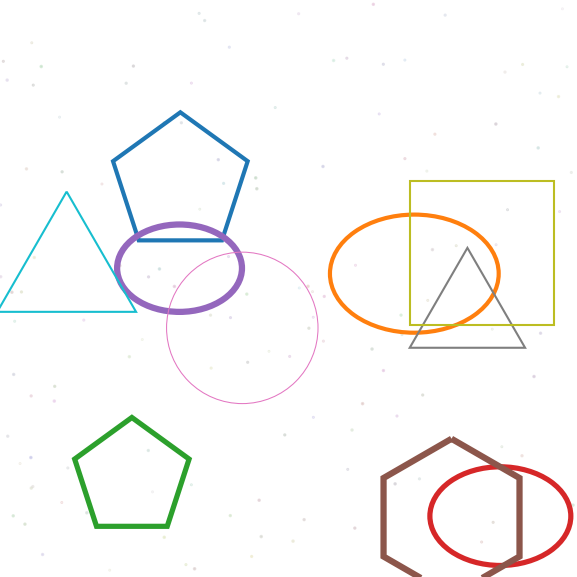[{"shape": "pentagon", "thickness": 2, "radius": 0.61, "center": [0.312, 0.682]}, {"shape": "oval", "thickness": 2, "radius": 0.73, "center": [0.717, 0.525]}, {"shape": "pentagon", "thickness": 2.5, "radius": 0.52, "center": [0.228, 0.172]}, {"shape": "oval", "thickness": 2.5, "radius": 0.61, "center": [0.866, 0.105]}, {"shape": "oval", "thickness": 3, "radius": 0.54, "center": [0.311, 0.535]}, {"shape": "hexagon", "thickness": 3, "radius": 0.68, "center": [0.782, 0.103]}, {"shape": "circle", "thickness": 0.5, "radius": 0.66, "center": [0.42, 0.431]}, {"shape": "triangle", "thickness": 1, "radius": 0.58, "center": [0.809, 0.455]}, {"shape": "square", "thickness": 1, "radius": 0.62, "center": [0.835, 0.561]}, {"shape": "triangle", "thickness": 1, "radius": 0.69, "center": [0.115, 0.529]}]